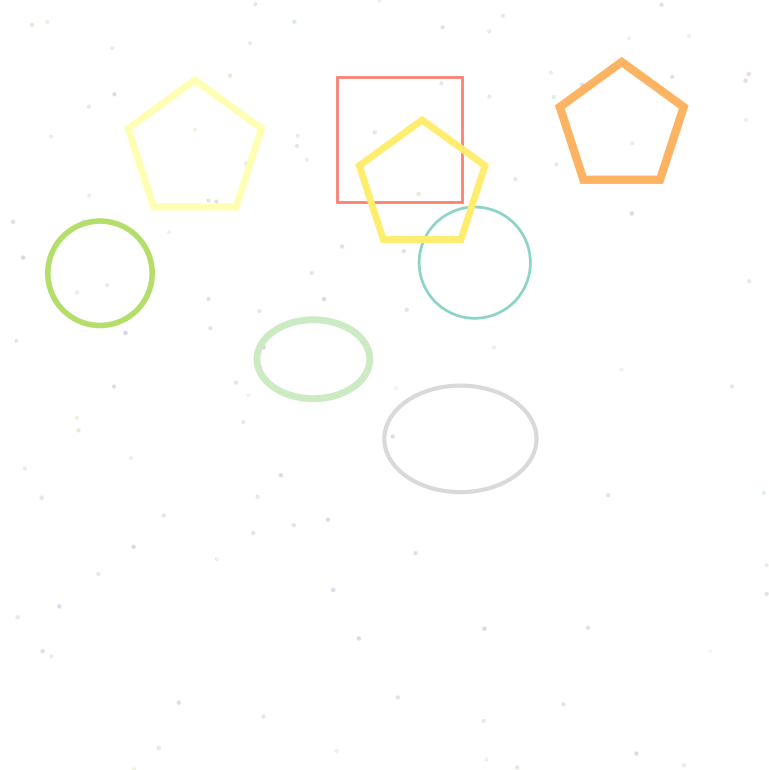[{"shape": "circle", "thickness": 1, "radius": 0.36, "center": [0.617, 0.659]}, {"shape": "pentagon", "thickness": 2.5, "radius": 0.46, "center": [0.253, 0.805]}, {"shape": "square", "thickness": 1, "radius": 0.4, "center": [0.519, 0.819]}, {"shape": "pentagon", "thickness": 3, "radius": 0.42, "center": [0.807, 0.835]}, {"shape": "circle", "thickness": 2, "radius": 0.34, "center": [0.13, 0.645]}, {"shape": "oval", "thickness": 1.5, "radius": 0.49, "center": [0.598, 0.43]}, {"shape": "oval", "thickness": 2.5, "radius": 0.37, "center": [0.407, 0.533]}, {"shape": "pentagon", "thickness": 2.5, "radius": 0.43, "center": [0.548, 0.758]}]